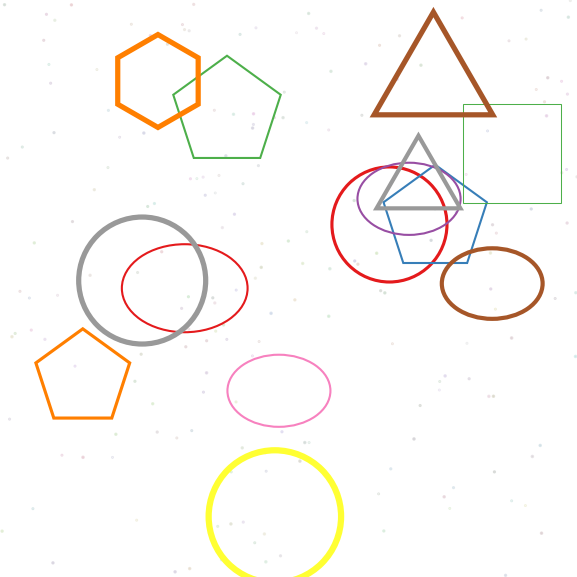[{"shape": "circle", "thickness": 1.5, "radius": 0.5, "center": [0.674, 0.61]}, {"shape": "oval", "thickness": 1, "radius": 0.54, "center": [0.32, 0.5]}, {"shape": "pentagon", "thickness": 1, "radius": 0.47, "center": [0.754, 0.62]}, {"shape": "pentagon", "thickness": 1, "radius": 0.49, "center": [0.393, 0.805]}, {"shape": "square", "thickness": 0.5, "radius": 0.43, "center": [0.887, 0.733]}, {"shape": "oval", "thickness": 1, "radius": 0.45, "center": [0.708, 0.655]}, {"shape": "pentagon", "thickness": 1.5, "radius": 0.43, "center": [0.143, 0.344]}, {"shape": "hexagon", "thickness": 2.5, "radius": 0.4, "center": [0.274, 0.859]}, {"shape": "circle", "thickness": 3, "radius": 0.57, "center": [0.476, 0.105]}, {"shape": "oval", "thickness": 2, "radius": 0.44, "center": [0.852, 0.508]}, {"shape": "triangle", "thickness": 2.5, "radius": 0.59, "center": [0.751, 0.86]}, {"shape": "oval", "thickness": 1, "radius": 0.45, "center": [0.483, 0.322]}, {"shape": "triangle", "thickness": 2, "radius": 0.42, "center": [0.725, 0.68]}, {"shape": "circle", "thickness": 2.5, "radius": 0.55, "center": [0.246, 0.513]}]